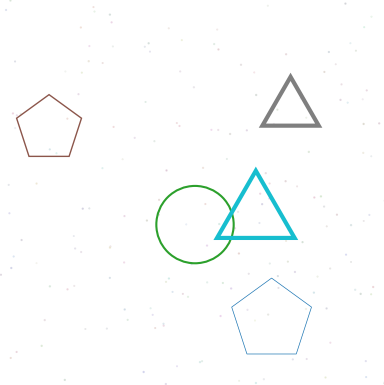[{"shape": "pentagon", "thickness": 0.5, "radius": 0.54, "center": [0.705, 0.169]}, {"shape": "circle", "thickness": 1.5, "radius": 0.5, "center": [0.507, 0.417]}, {"shape": "pentagon", "thickness": 1, "radius": 0.44, "center": [0.127, 0.666]}, {"shape": "triangle", "thickness": 3, "radius": 0.42, "center": [0.755, 0.716]}, {"shape": "triangle", "thickness": 3, "radius": 0.58, "center": [0.664, 0.44]}]